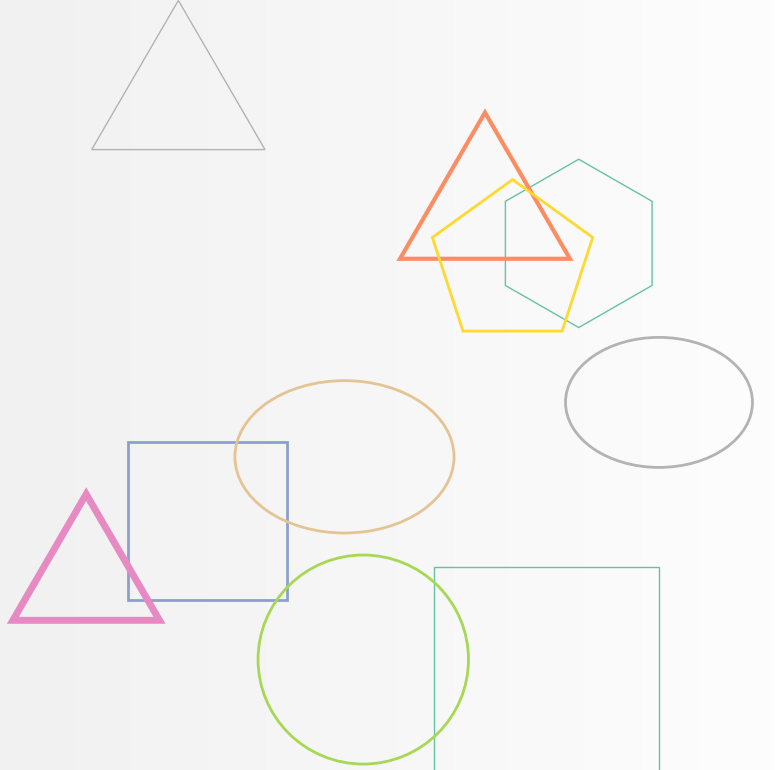[{"shape": "hexagon", "thickness": 0.5, "radius": 0.55, "center": [0.747, 0.684]}, {"shape": "square", "thickness": 0.5, "radius": 0.73, "center": [0.705, 0.118]}, {"shape": "triangle", "thickness": 1.5, "radius": 0.63, "center": [0.626, 0.727]}, {"shape": "square", "thickness": 1, "radius": 0.51, "center": [0.268, 0.323]}, {"shape": "triangle", "thickness": 2.5, "radius": 0.55, "center": [0.111, 0.249]}, {"shape": "circle", "thickness": 1, "radius": 0.68, "center": [0.469, 0.143]}, {"shape": "pentagon", "thickness": 1, "radius": 0.54, "center": [0.661, 0.658]}, {"shape": "oval", "thickness": 1, "radius": 0.71, "center": [0.444, 0.407]}, {"shape": "oval", "thickness": 1, "radius": 0.6, "center": [0.85, 0.477]}, {"shape": "triangle", "thickness": 0.5, "radius": 0.65, "center": [0.23, 0.87]}]